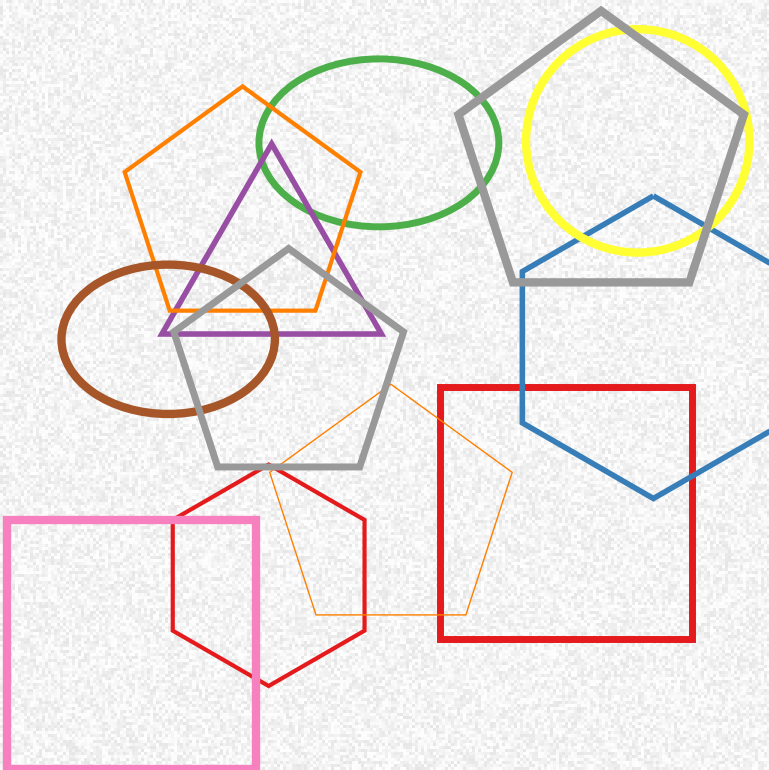[{"shape": "hexagon", "thickness": 1.5, "radius": 0.72, "center": [0.349, 0.253]}, {"shape": "square", "thickness": 2.5, "radius": 0.82, "center": [0.735, 0.334]}, {"shape": "hexagon", "thickness": 2, "radius": 0.98, "center": [0.849, 0.549]}, {"shape": "oval", "thickness": 2.5, "radius": 0.78, "center": [0.492, 0.814]}, {"shape": "triangle", "thickness": 2, "radius": 0.82, "center": [0.353, 0.649]}, {"shape": "pentagon", "thickness": 1.5, "radius": 0.8, "center": [0.315, 0.727]}, {"shape": "pentagon", "thickness": 0.5, "radius": 0.83, "center": [0.508, 0.335]}, {"shape": "circle", "thickness": 3, "radius": 0.73, "center": [0.828, 0.817]}, {"shape": "oval", "thickness": 3, "radius": 0.69, "center": [0.218, 0.559]}, {"shape": "square", "thickness": 3, "radius": 0.81, "center": [0.171, 0.163]}, {"shape": "pentagon", "thickness": 2.5, "radius": 0.78, "center": [0.375, 0.52]}, {"shape": "pentagon", "thickness": 3, "radius": 0.97, "center": [0.781, 0.791]}]